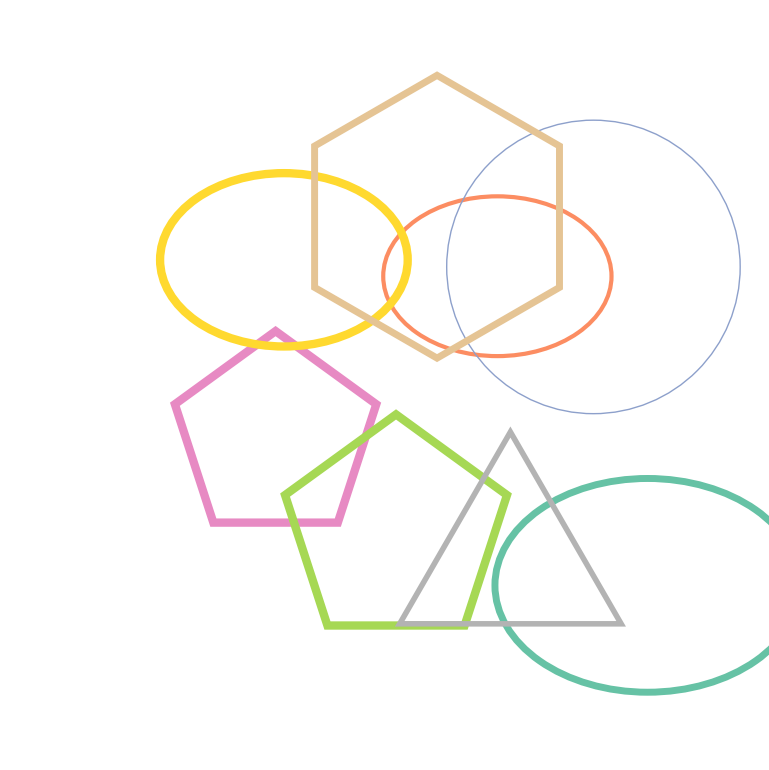[{"shape": "oval", "thickness": 2.5, "radius": 0.99, "center": [0.841, 0.24]}, {"shape": "oval", "thickness": 1.5, "radius": 0.74, "center": [0.646, 0.641]}, {"shape": "circle", "thickness": 0.5, "radius": 0.95, "center": [0.771, 0.653]}, {"shape": "pentagon", "thickness": 3, "radius": 0.69, "center": [0.358, 0.433]}, {"shape": "pentagon", "thickness": 3, "radius": 0.76, "center": [0.514, 0.31]}, {"shape": "oval", "thickness": 3, "radius": 0.8, "center": [0.369, 0.663]}, {"shape": "hexagon", "thickness": 2.5, "radius": 0.92, "center": [0.568, 0.719]}, {"shape": "triangle", "thickness": 2, "radius": 0.83, "center": [0.663, 0.273]}]